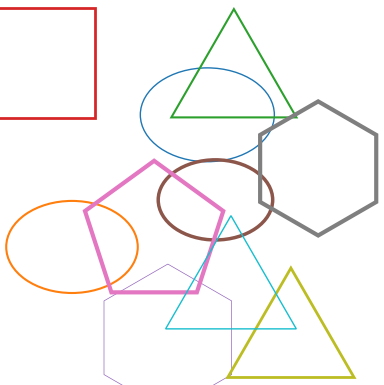[{"shape": "oval", "thickness": 1, "radius": 0.87, "center": [0.539, 0.702]}, {"shape": "oval", "thickness": 1.5, "radius": 0.85, "center": [0.187, 0.359]}, {"shape": "triangle", "thickness": 1.5, "radius": 0.94, "center": [0.607, 0.789]}, {"shape": "square", "thickness": 2, "radius": 0.71, "center": [0.105, 0.835]}, {"shape": "hexagon", "thickness": 0.5, "radius": 0.96, "center": [0.436, 0.123]}, {"shape": "oval", "thickness": 2.5, "radius": 0.74, "center": [0.56, 0.481]}, {"shape": "pentagon", "thickness": 3, "radius": 0.94, "center": [0.4, 0.393]}, {"shape": "hexagon", "thickness": 3, "radius": 0.87, "center": [0.826, 0.562]}, {"shape": "triangle", "thickness": 2, "radius": 0.95, "center": [0.756, 0.114]}, {"shape": "triangle", "thickness": 1, "radius": 0.98, "center": [0.6, 0.244]}]